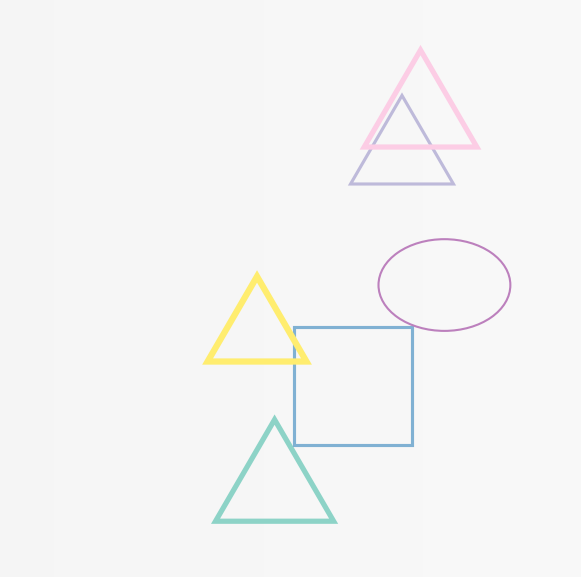[{"shape": "triangle", "thickness": 2.5, "radius": 0.59, "center": [0.472, 0.155]}, {"shape": "triangle", "thickness": 1.5, "radius": 0.51, "center": [0.692, 0.732]}, {"shape": "square", "thickness": 1.5, "radius": 0.51, "center": [0.607, 0.331]}, {"shape": "triangle", "thickness": 2.5, "radius": 0.56, "center": [0.723, 0.8]}, {"shape": "oval", "thickness": 1, "radius": 0.57, "center": [0.765, 0.506]}, {"shape": "triangle", "thickness": 3, "radius": 0.49, "center": [0.442, 0.422]}]